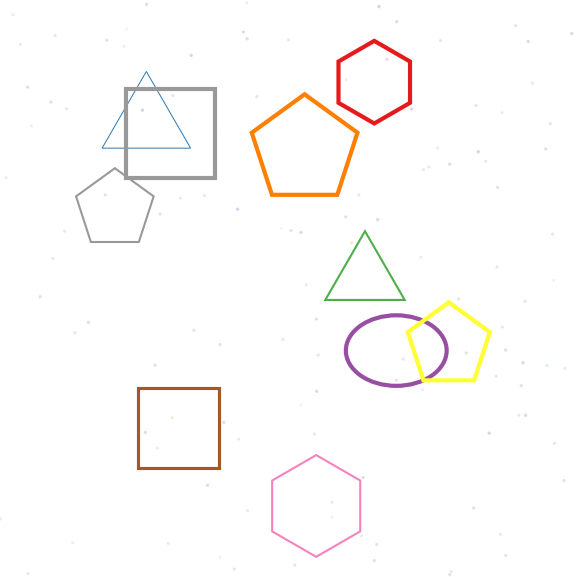[{"shape": "hexagon", "thickness": 2, "radius": 0.36, "center": [0.648, 0.857]}, {"shape": "triangle", "thickness": 0.5, "radius": 0.44, "center": [0.253, 0.787]}, {"shape": "triangle", "thickness": 1, "radius": 0.4, "center": [0.632, 0.519]}, {"shape": "oval", "thickness": 2, "radius": 0.44, "center": [0.686, 0.392]}, {"shape": "pentagon", "thickness": 2, "radius": 0.48, "center": [0.527, 0.74]}, {"shape": "pentagon", "thickness": 2, "radius": 0.37, "center": [0.777, 0.401]}, {"shape": "square", "thickness": 1.5, "radius": 0.35, "center": [0.31, 0.258]}, {"shape": "hexagon", "thickness": 1, "radius": 0.44, "center": [0.548, 0.123]}, {"shape": "square", "thickness": 2, "radius": 0.39, "center": [0.296, 0.768]}, {"shape": "pentagon", "thickness": 1, "radius": 0.35, "center": [0.199, 0.637]}]